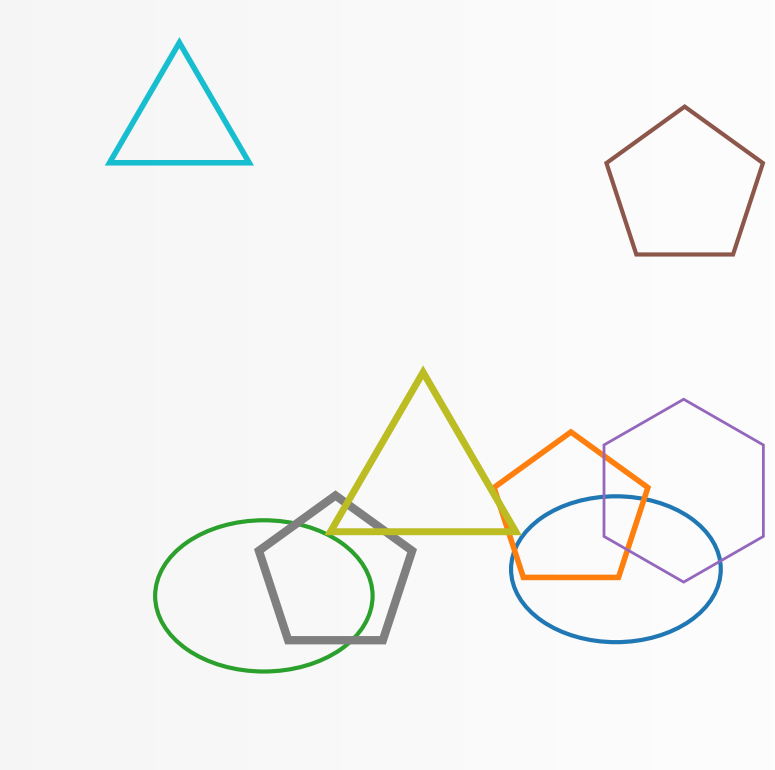[{"shape": "oval", "thickness": 1.5, "radius": 0.68, "center": [0.795, 0.261]}, {"shape": "pentagon", "thickness": 2, "radius": 0.52, "center": [0.737, 0.335]}, {"shape": "oval", "thickness": 1.5, "radius": 0.7, "center": [0.34, 0.226]}, {"shape": "hexagon", "thickness": 1, "radius": 0.59, "center": [0.882, 0.363]}, {"shape": "pentagon", "thickness": 1.5, "radius": 0.53, "center": [0.883, 0.755]}, {"shape": "pentagon", "thickness": 3, "radius": 0.52, "center": [0.433, 0.253]}, {"shape": "triangle", "thickness": 2.5, "radius": 0.69, "center": [0.546, 0.378]}, {"shape": "triangle", "thickness": 2, "radius": 0.52, "center": [0.231, 0.841]}]